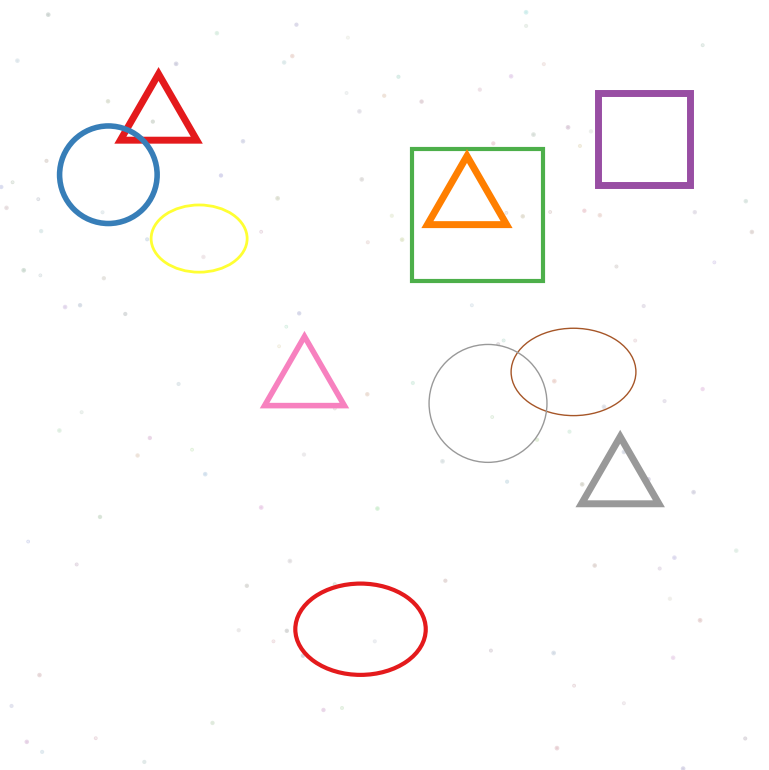[{"shape": "triangle", "thickness": 2.5, "radius": 0.29, "center": [0.206, 0.847]}, {"shape": "oval", "thickness": 1.5, "radius": 0.42, "center": [0.468, 0.183]}, {"shape": "circle", "thickness": 2, "radius": 0.32, "center": [0.141, 0.773]}, {"shape": "square", "thickness": 1.5, "radius": 0.43, "center": [0.62, 0.721]}, {"shape": "square", "thickness": 2.5, "radius": 0.3, "center": [0.836, 0.819]}, {"shape": "triangle", "thickness": 2.5, "radius": 0.3, "center": [0.606, 0.738]}, {"shape": "oval", "thickness": 1, "radius": 0.31, "center": [0.259, 0.69]}, {"shape": "oval", "thickness": 0.5, "radius": 0.41, "center": [0.745, 0.517]}, {"shape": "triangle", "thickness": 2, "radius": 0.3, "center": [0.395, 0.503]}, {"shape": "triangle", "thickness": 2.5, "radius": 0.29, "center": [0.805, 0.375]}, {"shape": "circle", "thickness": 0.5, "radius": 0.38, "center": [0.634, 0.476]}]